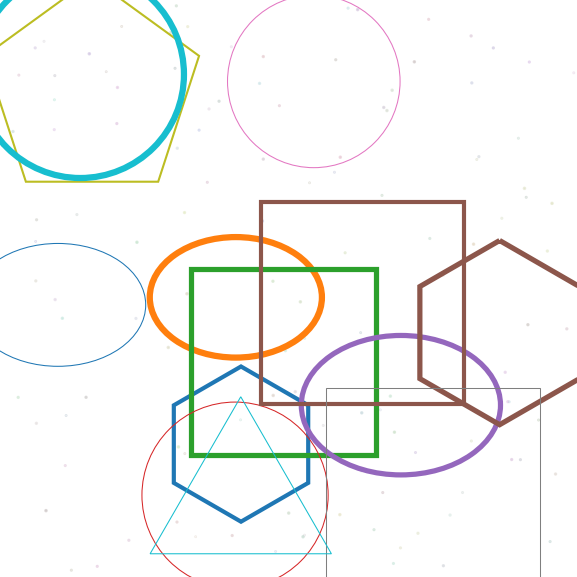[{"shape": "oval", "thickness": 0.5, "radius": 0.76, "center": [0.1, 0.471]}, {"shape": "hexagon", "thickness": 2, "radius": 0.67, "center": [0.417, 0.23]}, {"shape": "oval", "thickness": 3, "radius": 0.75, "center": [0.408, 0.484]}, {"shape": "square", "thickness": 2.5, "radius": 0.8, "center": [0.491, 0.373]}, {"shape": "circle", "thickness": 0.5, "radius": 0.81, "center": [0.407, 0.142]}, {"shape": "oval", "thickness": 2.5, "radius": 0.86, "center": [0.694, 0.298]}, {"shape": "hexagon", "thickness": 2.5, "radius": 0.8, "center": [0.865, 0.423]}, {"shape": "square", "thickness": 2, "radius": 0.88, "center": [0.628, 0.475]}, {"shape": "circle", "thickness": 0.5, "radius": 0.75, "center": [0.543, 0.858]}, {"shape": "square", "thickness": 0.5, "radius": 0.93, "center": [0.749, 0.142]}, {"shape": "pentagon", "thickness": 1, "radius": 0.97, "center": [0.159, 0.842]}, {"shape": "triangle", "thickness": 0.5, "radius": 0.91, "center": [0.417, 0.131]}, {"shape": "circle", "thickness": 3, "radius": 0.9, "center": [0.139, 0.87]}]